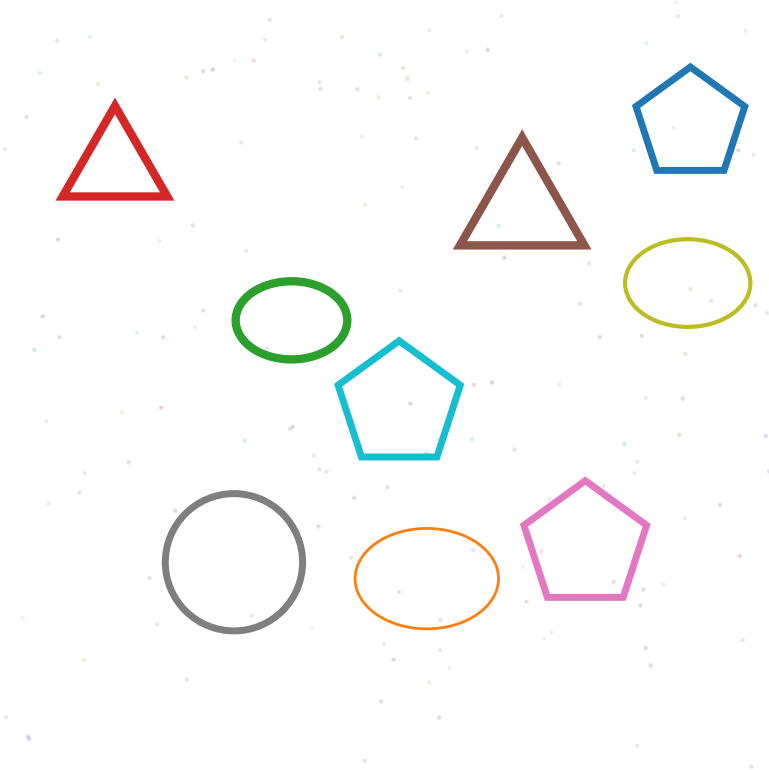[{"shape": "pentagon", "thickness": 2.5, "radius": 0.37, "center": [0.897, 0.839]}, {"shape": "oval", "thickness": 1, "radius": 0.47, "center": [0.554, 0.249]}, {"shape": "oval", "thickness": 3, "radius": 0.36, "center": [0.379, 0.584]}, {"shape": "triangle", "thickness": 3, "radius": 0.39, "center": [0.149, 0.784]}, {"shape": "triangle", "thickness": 3, "radius": 0.47, "center": [0.678, 0.728]}, {"shape": "pentagon", "thickness": 2.5, "radius": 0.42, "center": [0.76, 0.292]}, {"shape": "circle", "thickness": 2.5, "radius": 0.45, "center": [0.304, 0.27]}, {"shape": "oval", "thickness": 1.5, "radius": 0.41, "center": [0.893, 0.632]}, {"shape": "pentagon", "thickness": 2.5, "radius": 0.42, "center": [0.518, 0.474]}]